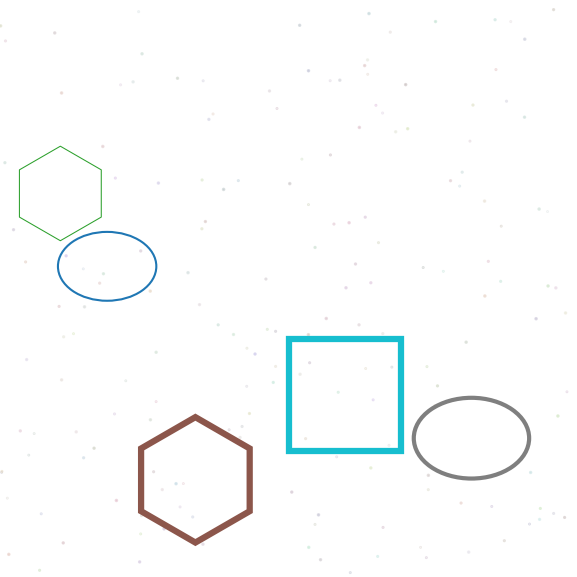[{"shape": "oval", "thickness": 1, "radius": 0.43, "center": [0.186, 0.538]}, {"shape": "hexagon", "thickness": 0.5, "radius": 0.41, "center": [0.104, 0.664]}, {"shape": "hexagon", "thickness": 3, "radius": 0.54, "center": [0.338, 0.168]}, {"shape": "oval", "thickness": 2, "radius": 0.5, "center": [0.816, 0.24]}, {"shape": "square", "thickness": 3, "radius": 0.49, "center": [0.598, 0.315]}]